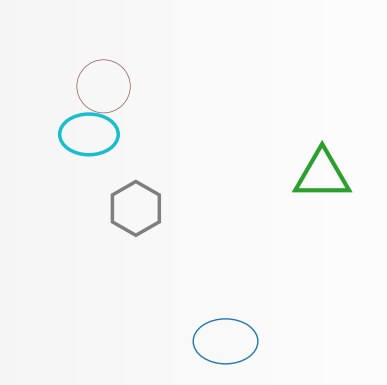[{"shape": "oval", "thickness": 1, "radius": 0.42, "center": [0.582, 0.113]}, {"shape": "triangle", "thickness": 3, "radius": 0.4, "center": [0.831, 0.546]}, {"shape": "circle", "thickness": 0.5, "radius": 0.34, "center": [0.267, 0.776]}, {"shape": "hexagon", "thickness": 2.5, "radius": 0.35, "center": [0.351, 0.459]}, {"shape": "oval", "thickness": 2.5, "radius": 0.38, "center": [0.23, 0.651]}]